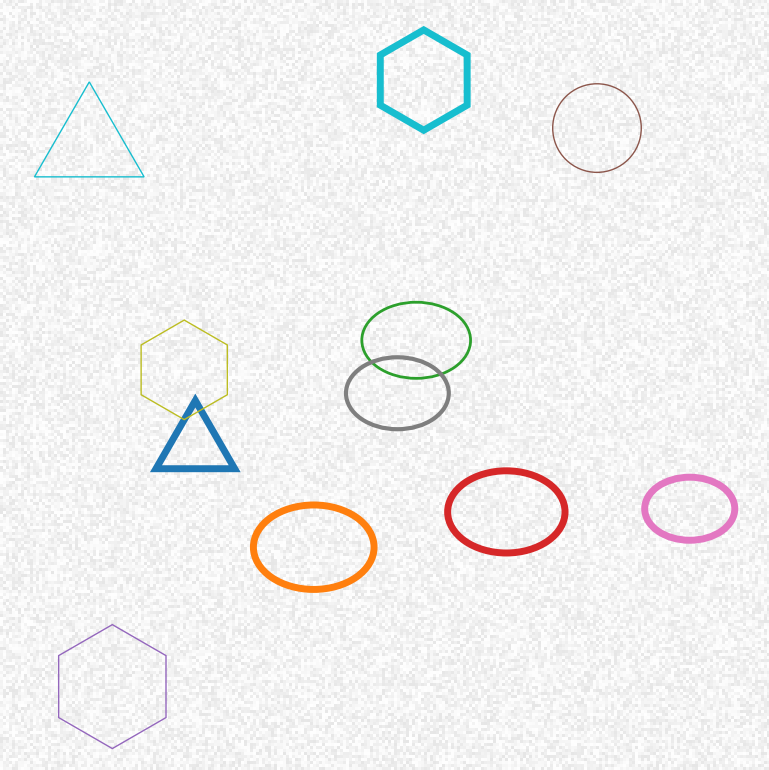[{"shape": "triangle", "thickness": 2.5, "radius": 0.3, "center": [0.254, 0.421]}, {"shape": "oval", "thickness": 2.5, "radius": 0.39, "center": [0.407, 0.289]}, {"shape": "oval", "thickness": 1, "radius": 0.35, "center": [0.541, 0.558]}, {"shape": "oval", "thickness": 2.5, "radius": 0.38, "center": [0.658, 0.335]}, {"shape": "hexagon", "thickness": 0.5, "radius": 0.4, "center": [0.146, 0.108]}, {"shape": "circle", "thickness": 0.5, "radius": 0.29, "center": [0.775, 0.834]}, {"shape": "oval", "thickness": 2.5, "radius": 0.29, "center": [0.896, 0.339]}, {"shape": "oval", "thickness": 1.5, "radius": 0.33, "center": [0.516, 0.489]}, {"shape": "hexagon", "thickness": 0.5, "radius": 0.32, "center": [0.239, 0.52]}, {"shape": "hexagon", "thickness": 2.5, "radius": 0.33, "center": [0.55, 0.896]}, {"shape": "triangle", "thickness": 0.5, "radius": 0.41, "center": [0.116, 0.811]}]